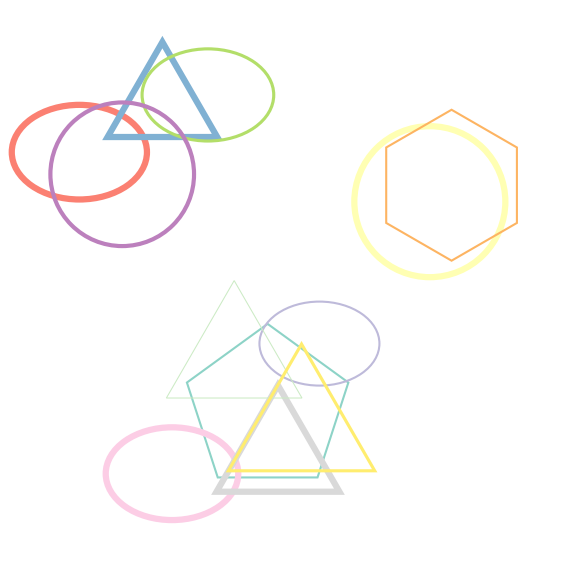[{"shape": "pentagon", "thickness": 1, "radius": 0.73, "center": [0.463, 0.291]}, {"shape": "circle", "thickness": 3, "radius": 0.65, "center": [0.744, 0.65]}, {"shape": "oval", "thickness": 1, "radius": 0.52, "center": [0.553, 0.404]}, {"shape": "oval", "thickness": 3, "radius": 0.59, "center": [0.137, 0.736]}, {"shape": "triangle", "thickness": 3, "radius": 0.55, "center": [0.281, 0.817]}, {"shape": "hexagon", "thickness": 1, "radius": 0.65, "center": [0.782, 0.678]}, {"shape": "oval", "thickness": 1.5, "radius": 0.57, "center": [0.36, 0.835]}, {"shape": "oval", "thickness": 3, "radius": 0.57, "center": [0.298, 0.179]}, {"shape": "triangle", "thickness": 3, "radius": 0.61, "center": [0.481, 0.209]}, {"shape": "circle", "thickness": 2, "radius": 0.62, "center": [0.212, 0.697]}, {"shape": "triangle", "thickness": 0.5, "radius": 0.68, "center": [0.406, 0.378]}, {"shape": "triangle", "thickness": 1.5, "radius": 0.73, "center": [0.522, 0.257]}]